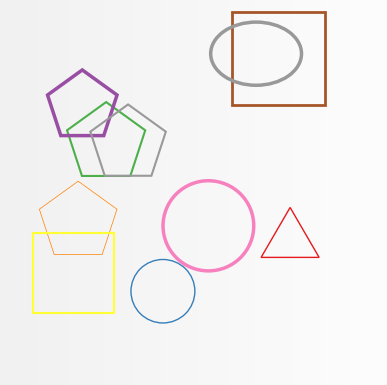[{"shape": "triangle", "thickness": 1, "radius": 0.43, "center": [0.749, 0.375]}, {"shape": "circle", "thickness": 1, "radius": 0.41, "center": [0.42, 0.244]}, {"shape": "pentagon", "thickness": 1.5, "radius": 0.53, "center": [0.274, 0.629]}, {"shape": "pentagon", "thickness": 2.5, "radius": 0.47, "center": [0.212, 0.724]}, {"shape": "pentagon", "thickness": 0.5, "radius": 0.53, "center": [0.202, 0.424]}, {"shape": "square", "thickness": 1.5, "radius": 0.52, "center": [0.189, 0.291]}, {"shape": "square", "thickness": 2, "radius": 0.6, "center": [0.72, 0.848]}, {"shape": "circle", "thickness": 2.5, "radius": 0.59, "center": [0.538, 0.413]}, {"shape": "oval", "thickness": 2.5, "radius": 0.59, "center": [0.661, 0.861]}, {"shape": "pentagon", "thickness": 1.5, "radius": 0.51, "center": [0.331, 0.626]}]